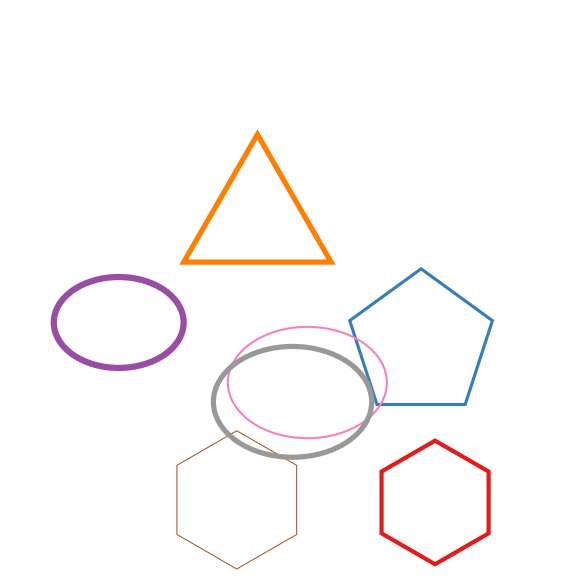[{"shape": "hexagon", "thickness": 2, "radius": 0.54, "center": [0.753, 0.129]}, {"shape": "pentagon", "thickness": 1.5, "radius": 0.65, "center": [0.729, 0.404]}, {"shape": "oval", "thickness": 3, "radius": 0.56, "center": [0.206, 0.441]}, {"shape": "triangle", "thickness": 2.5, "radius": 0.74, "center": [0.446, 0.619]}, {"shape": "hexagon", "thickness": 0.5, "radius": 0.6, "center": [0.41, 0.134]}, {"shape": "oval", "thickness": 1, "radius": 0.69, "center": [0.532, 0.337]}, {"shape": "oval", "thickness": 2.5, "radius": 0.69, "center": [0.507, 0.303]}]